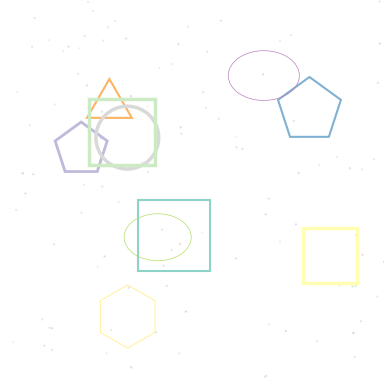[{"shape": "square", "thickness": 1.5, "radius": 0.46, "center": [0.452, 0.389]}, {"shape": "square", "thickness": 2.5, "radius": 0.35, "center": [0.857, 0.336]}, {"shape": "pentagon", "thickness": 2, "radius": 0.36, "center": [0.211, 0.612]}, {"shape": "pentagon", "thickness": 1.5, "radius": 0.43, "center": [0.804, 0.714]}, {"shape": "triangle", "thickness": 1.5, "radius": 0.34, "center": [0.284, 0.728]}, {"shape": "oval", "thickness": 0.5, "radius": 0.44, "center": [0.41, 0.384]}, {"shape": "circle", "thickness": 2.5, "radius": 0.41, "center": [0.331, 0.643]}, {"shape": "oval", "thickness": 0.5, "radius": 0.46, "center": [0.685, 0.804]}, {"shape": "square", "thickness": 2.5, "radius": 0.43, "center": [0.316, 0.658]}, {"shape": "hexagon", "thickness": 0.5, "radius": 0.41, "center": [0.331, 0.178]}]